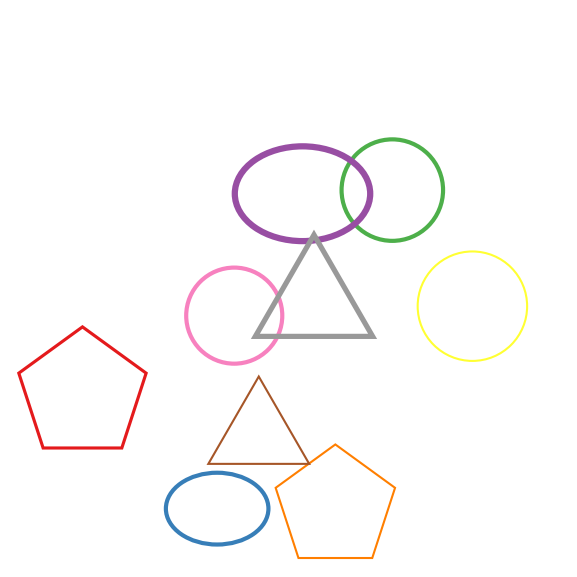[{"shape": "pentagon", "thickness": 1.5, "radius": 0.58, "center": [0.143, 0.317]}, {"shape": "oval", "thickness": 2, "radius": 0.44, "center": [0.376, 0.118]}, {"shape": "circle", "thickness": 2, "radius": 0.44, "center": [0.679, 0.67]}, {"shape": "oval", "thickness": 3, "radius": 0.59, "center": [0.524, 0.664]}, {"shape": "pentagon", "thickness": 1, "radius": 0.54, "center": [0.581, 0.121]}, {"shape": "circle", "thickness": 1, "radius": 0.47, "center": [0.818, 0.469]}, {"shape": "triangle", "thickness": 1, "radius": 0.5, "center": [0.448, 0.246]}, {"shape": "circle", "thickness": 2, "radius": 0.42, "center": [0.406, 0.453]}, {"shape": "triangle", "thickness": 2.5, "radius": 0.59, "center": [0.544, 0.475]}]